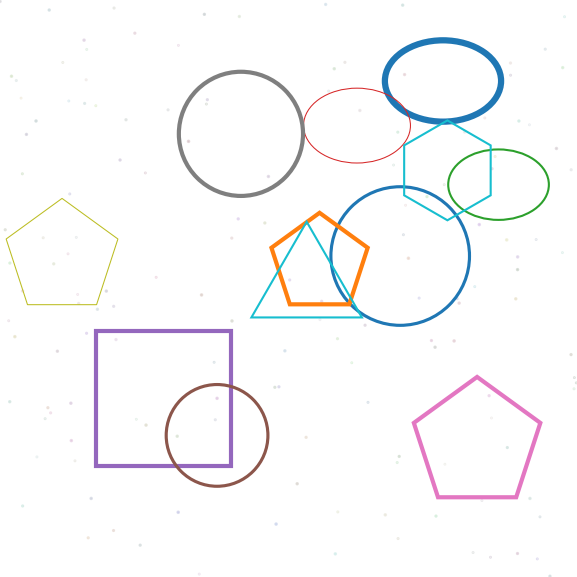[{"shape": "circle", "thickness": 1.5, "radius": 0.6, "center": [0.693, 0.556]}, {"shape": "oval", "thickness": 3, "radius": 0.5, "center": [0.767, 0.859]}, {"shape": "pentagon", "thickness": 2, "radius": 0.44, "center": [0.553, 0.543]}, {"shape": "oval", "thickness": 1, "radius": 0.44, "center": [0.863, 0.679]}, {"shape": "oval", "thickness": 0.5, "radius": 0.46, "center": [0.618, 0.782]}, {"shape": "square", "thickness": 2, "radius": 0.59, "center": [0.283, 0.308]}, {"shape": "circle", "thickness": 1.5, "radius": 0.44, "center": [0.376, 0.245]}, {"shape": "pentagon", "thickness": 2, "radius": 0.58, "center": [0.826, 0.231]}, {"shape": "circle", "thickness": 2, "radius": 0.54, "center": [0.417, 0.767]}, {"shape": "pentagon", "thickness": 0.5, "radius": 0.51, "center": [0.107, 0.554]}, {"shape": "hexagon", "thickness": 1, "radius": 0.43, "center": [0.775, 0.704]}, {"shape": "triangle", "thickness": 1, "radius": 0.55, "center": [0.531, 0.505]}]